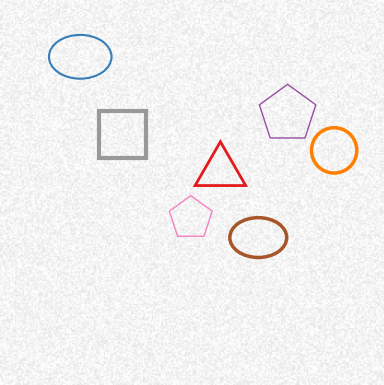[{"shape": "triangle", "thickness": 2, "radius": 0.38, "center": [0.572, 0.556]}, {"shape": "oval", "thickness": 1.5, "radius": 0.41, "center": [0.208, 0.852]}, {"shape": "pentagon", "thickness": 1, "radius": 0.39, "center": [0.747, 0.704]}, {"shape": "circle", "thickness": 2.5, "radius": 0.29, "center": [0.868, 0.609]}, {"shape": "oval", "thickness": 2.5, "radius": 0.37, "center": [0.671, 0.383]}, {"shape": "pentagon", "thickness": 1, "radius": 0.29, "center": [0.496, 0.434]}, {"shape": "square", "thickness": 3, "radius": 0.31, "center": [0.318, 0.651]}]